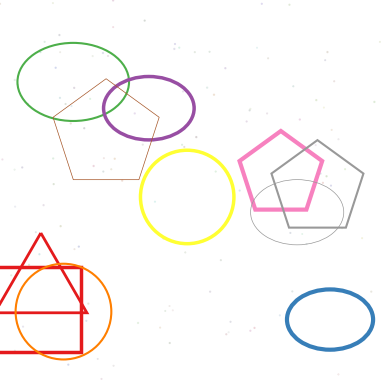[{"shape": "triangle", "thickness": 2, "radius": 0.69, "center": [0.106, 0.257]}, {"shape": "square", "thickness": 2.5, "radius": 0.55, "center": [0.102, 0.196]}, {"shape": "oval", "thickness": 3, "radius": 0.56, "center": [0.857, 0.17]}, {"shape": "oval", "thickness": 1.5, "radius": 0.72, "center": [0.19, 0.787]}, {"shape": "oval", "thickness": 2.5, "radius": 0.59, "center": [0.387, 0.719]}, {"shape": "circle", "thickness": 1.5, "radius": 0.62, "center": [0.165, 0.191]}, {"shape": "circle", "thickness": 2.5, "radius": 0.61, "center": [0.486, 0.488]}, {"shape": "pentagon", "thickness": 0.5, "radius": 0.72, "center": [0.276, 0.651]}, {"shape": "pentagon", "thickness": 3, "radius": 0.56, "center": [0.729, 0.547]}, {"shape": "pentagon", "thickness": 1.5, "radius": 0.63, "center": [0.825, 0.51]}, {"shape": "oval", "thickness": 0.5, "radius": 0.61, "center": [0.772, 0.449]}]